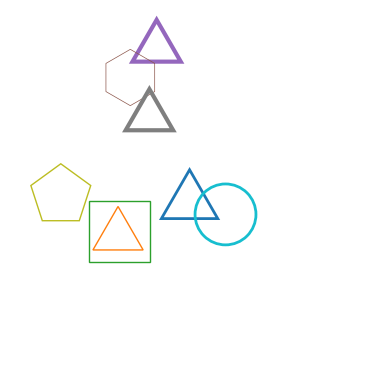[{"shape": "triangle", "thickness": 2, "radius": 0.42, "center": [0.492, 0.474]}, {"shape": "triangle", "thickness": 1, "radius": 0.38, "center": [0.307, 0.388]}, {"shape": "square", "thickness": 1, "radius": 0.4, "center": [0.31, 0.398]}, {"shape": "triangle", "thickness": 3, "radius": 0.36, "center": [0.407, 0.876]}, {"shape": "hexagon", "thickness": 0.5, "radius": 0.37, "center": [0.338, 0.799]}, {"shape": "triangle", "thickness": 3, "radius": 0.36, "center": [0.388, 0.697]}, {"shape": "pentagon", "thickness": 1, "radius": 0.41, "center": [0.158, 0.493]}, {"shape": "circle", "thickness": 2, "radius": 0.4, "center": [0.586, 0.443]}]